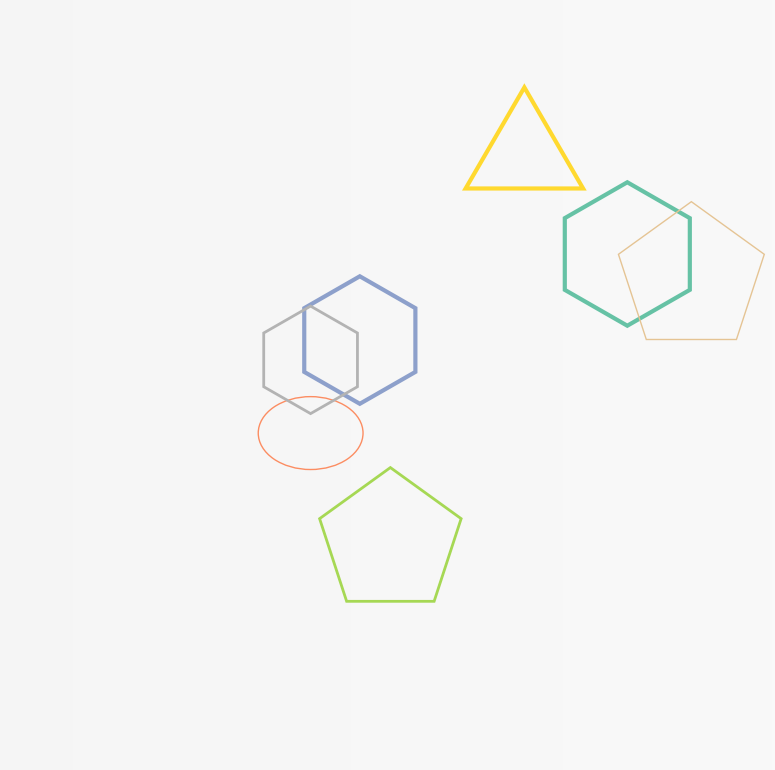[{"shape": "hexagon", "thickness": 1.5, "radius": 0.47, "center": [0.809, 0.67]}, {"shape": "oval", "thickness": 0.5, "radius": 0.34, "center": [0.401, 0.438]}, {"shape": "hexagon", "thickness": 1.5, "radius": 0.41, "center": [0.464, 0.558]}, {"shape": "pentagon", "thickness": 1, "radius": 0.48, "center": [0.504, 0.297]}, {"shape": "triangle", "thickness": 1.5, "radius": 0.44, "center": [0.677, 0.799]}, {"shape": "pentagon", "thickness": 0.5, "radius": 0.49, "center": [0.892, 0.639]}, {"shape": "hexagon", "thickness": 1, "radius": 0.35, "center": [0.401, 0.533]}]